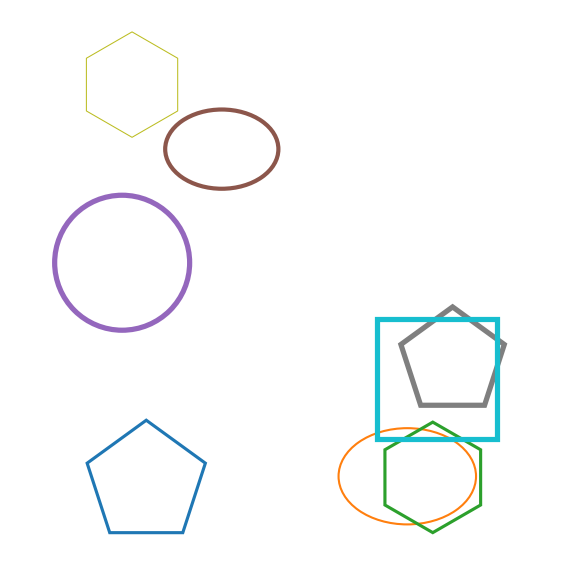[{"shape": "pentagon", "thickness": 1.5, "radius": 0.54, "center": [0.253, 0.164]}, {"shape": "oval", "thickness": 1, "radius": 0.6, "center": [0.705, 0.174]}, {"shape": "hexagon", "thickness": 1.5, "radius": 0.48, "center": [0.749, 0.173]}, {"shape": "circle", "thickness": 2.5, "radius": 0.58, "center": [0.212, 0.544]}, {"shape": "oval", "thickness": 2, "radius": 0.49, "center": [0.384, 0.741]}, {"shape": "pentagon", "thickness": 2.5, "radius": 0.47, "center": [0.784, 0.374]}, {"shape": "hexagon", "thickness": 0.5, "radius": 0.46, "center": [0.229, 0.853]}, {"shape": "square", "thickness": 2.5, "radius": 0.52, "center": [0.757, 0.343]}]